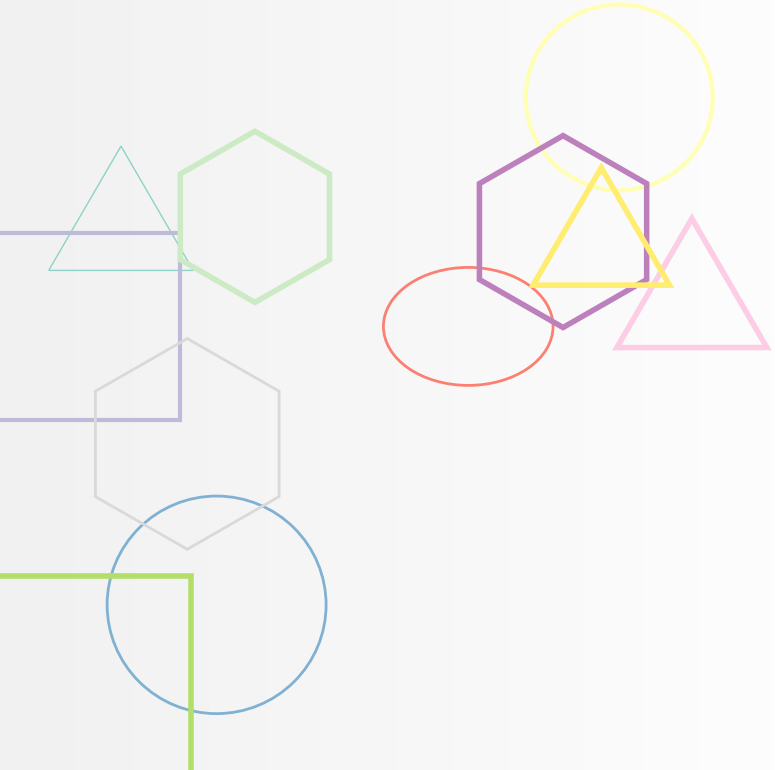[{"shape": "triangle", "thickness": 0.5, "radius": 0.54, "center": [0.156, 0.703]}, {"shape": "circle", "thickness": 1.5, "radius": 0.6, "center": [0.799, 0.874]}, {"shape": "square", "thickness": 1.5, "radius": 0.61, "center": [0.111, 0.576]}, {"shape": "oval", "thickness": 1, "radius": 0.55, "center": [0.604, 0.576]}, {"shape": "circle", "thickness": 1, "radius": 0.71, "center": [0.279, 0.214]}, {"shape": "square", "thickness": 2, "radius": 0.64, "center": [0.117, 0.124]}, {"shape": "triangle", "thickness": 2, "radius": 0.56, "center": [0.893, 0.604]}, {"shape": "hexagon", "thickness": 1, "radius": 0.68, "center": [0.242, 0.423]}, {"shape": "hexagon", "thickness": 2, "radius": 0.62, "center": [0.726, 0.699]}, {"shape": "hexagon", "thickness": 2, "radius": 0.56, "center": [0.329, 0.718]}, {"shape": "triangle", "thickness": 2, "radius": 0.51, "center": [0.776, 0.681]}]